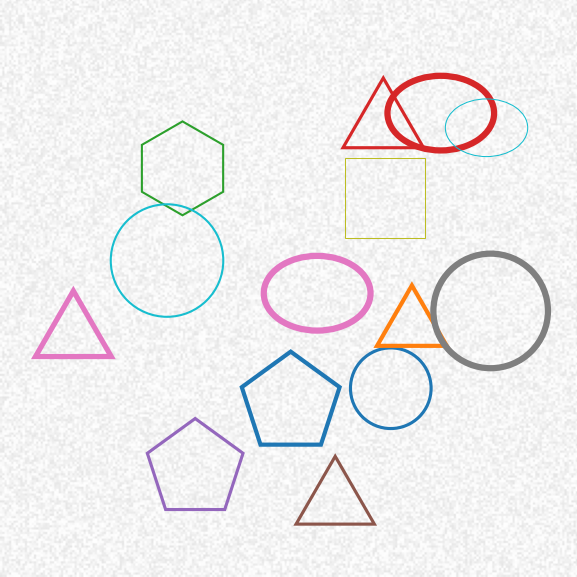[{"shape": "pentagon", "thickness": 2, "radius": 0.45, "center": [0.503, 0.301]}, {"shape": "circle", "thickness": 1.5, "radius": 0.35, "center": [0.677, 0.327]}, {"shape": "triangle", "thickness": 2, "radius": 0.35, "center": [0.713, 0.435]}, {"shape": "hexagon", "thickness": 1, "radius": 0.41, "center": [0.316, 0.708]}, {"shape": "oval", "thickness": 3, "radius": 0.46, "center": [0.763, 0.803]}, {"shape": "triangle", "thickness": 1.5, "radius": 0.4, "center": [0.664, 0.784]}, {"shape": "pentagon", "thickness": 1.5, "radius": 0.44, "center": [0.338, 0.187]}, {"shape": "triangle", "thickness": 1.5, "radius": 0.39, "center": [0.58, 0.131]}, {"shape": "oval", "thickness": 3, "radius": 0.46, "center": [0.549, 0.491]}, {"shape": "triangle", "thickness": 2.5, "radius": 0.38, "center": [0.127, 0.42]}, {"shape": "circle", "thickness": 3, "radius": 0.5, "center": [0.85, 0.461]}, {"shape": "square", "thickness": 0.5, "radius": 0.35, "center": [0.666, 0.657]}, {"shape": "oval", "thickness": 0.5, "radius": 0.36, "center": [0.842, 0.778]}, {"shape": "circle", "thickness": 1, "radius": 0.49, "center": [0.289, 0.548]}]